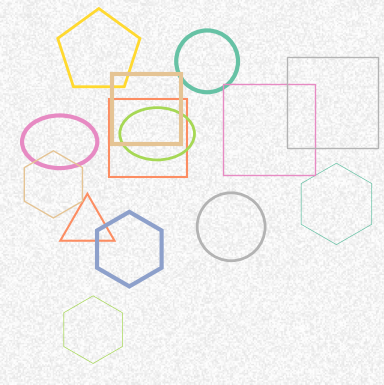[{"shape": "circle", "thickness": 3, "radius": 0.4, "center": [0.538, 0.841]}, {"shape": "hexagon", "thickness": 0.5, "radius": 0.53, "center": [0.874, 0.47]}, {"shape": "triangle", "thickness": 1.5, "radius": 0.41, "center": [0.227, 0.415]}, {"shape": "square", "thickness": 1.5, "radius": 0.5, "center": [0.385, 0.641]}, {"shape": "hexagon", "thickness": 3, "radius": 0.48, "center": [0.336, 0.353]}, {"shape": "square", "thickness": 1, "radius": 0.6, "center": [0.699, 0.663]}, {"shape": "oval", "thickness": 3, "radius": 0.49, "center": [0.155, 0.632]}, {"shape": "hexagon", "thickness": 0.5, "radius": 0.44, "center": [0.242, 0.144]}, {"shape": "oval", "thickness": 2, "radius": 0.48, "center": [0.408, 0.652]}, {"shape": "pentagon", "thickness": 2, "radius": 0.56, "center": [0.257, 0.866]}, {"shape": "hexagon", "thickness": 1, "radius": 0.44, "center": [0.139, 0.521]}, {"shape": "square", "thickness": 3, "radius": 0.45, "center": [0.381, 0.717]}, {"shape": "circle", "thickness": 2, "radius": 0.44, "center": [0.6, 0.411]}, {"shape": "square", "thickness": 1, "radius": 0.59, "center": [0.864, 0.733]}]